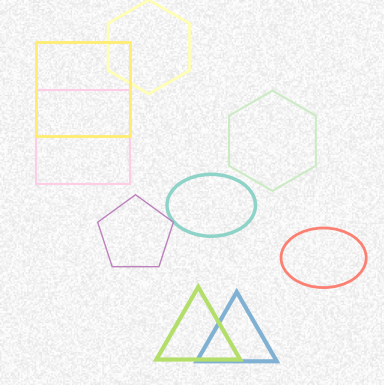[{"shape": "oval", "thickness": 2.5, "radius": 0.57, "center": [0.549, 0.467]}, {"shape": "hexagon", "thickness": 2, "radius": 0.61, "center": [0.387, 0.878]}, {"shape": "oval", "thickness": 2, "radius": 0.55, "center": [0.841, 0.33]}, {"shape": "triangle", "thickness": 3, "radius": 0.6, "center": [0.615, 0.122]}, {"shape": "triangle", "thickness": 3, "radius": 0.63, "center": [0.515, 0.129]}, {"shape": "square", "thickness": 1.5, "radius": 0.61, "center": [0.216, 0.645]}, {"shape": "pentagon", "thickness": 1, "radius": 0.52, "center": [0.352, 0.391]}, {"shape": "hexagon", "thickness": 1.5, "radius": 0.65, "center": [0.708, 0.634]}, {"shape": "square", "thickness": 2, "radius": 0.61, "center": [0.215, 0.769]}]